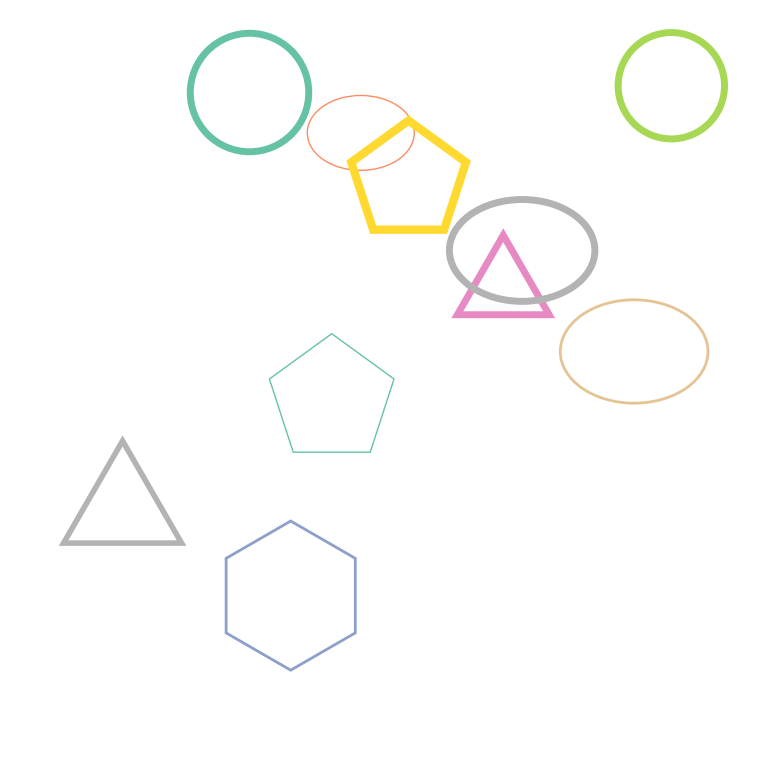[{"shape": "circle", "thickness": 2.5, "radius": 0.38, "center": [0.324, 0.88]}, {"shape": "pentagon", "thickness": 0.5, "radius": 0.43, "center": [0.431, 0.482]}, {"shape": "oval", "thickness": 0.5, "radius": 0.35, "center": [0.469, 0.827]}, {"shape": "hexagon", "thickness": 1, "radius": 0.48, "center": [0.378, 0.226]}, {"shape": "triangle", "thickness": 2.5, "radius": 0.34, "center": [0.654, 0.626]}, {"shape": "circle", "thickness": 2.5, "radius": 0.35, "center": [0.872, 0.889]}, {"shape": "pentagon", "thickness": 3, "radius": 0.39, "center": [0.531, 0.765]}, {"shape": "oval", "thickness": 1, "radius": 0.48, "center": [0.824, 0.544]}, {"shape": "triangle", "thickness": 2, "radius": 0.44, "center": [0.159, 0.339]}, {"shape": "oval", "thickness": 2.5, "radius": 0.47, "center": [0.678, 0.675]}]